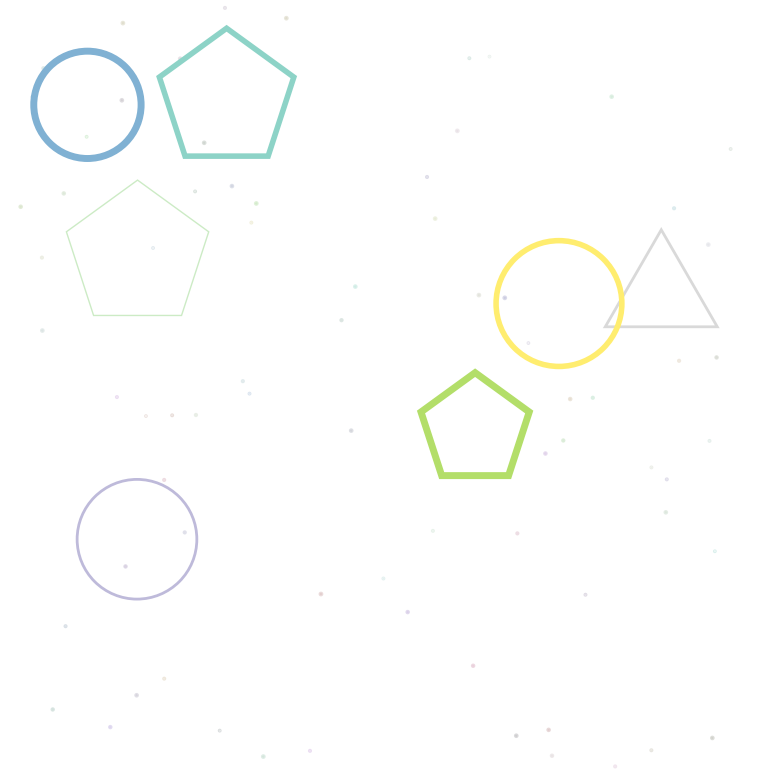[{"shape": "pentagon", "thickness": 2, "radius": 0.46, "center": [0.294, 0.871]}, {"shape": "circle", "thickness": 1, "radius": 0.39, "center": [0.178, 0.3]}, {"shape": "circle", "thickness": 2.5, "radius": 0.35, "center": [0.114, 0.864]}, {"shape": "pentagon", "thickness": 2.5, "radius": 0.37, "center": [0.617, 0.442]}, {"shape": "triangle", "thickness": 1, "radius": 0.42, "center": [0.859, 0.618]}, {"shape": "pentagon", "thickness": 0.5, "radius": 0.49, "center": [0.179, 0.669]}, {"shape": "circle", "thickness": 2, "radius": 0.41, "center": [0.726, 0.606]}]